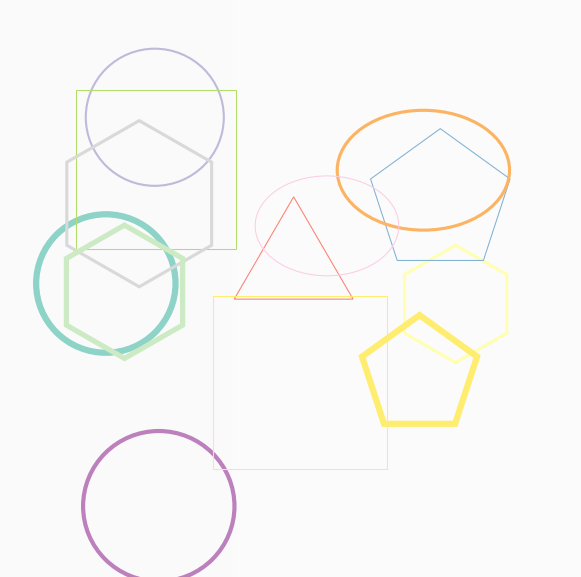[{"shape": "circle", "thickness": 3, "radius": 0.6, "center": [0.182, 0.508]}, {"shape": "hexagon", "thickness": 1.5, "radius": 0.51, "center": [0.784, 0.473]}, {"shape": "circle", "thickness": 1, "radius": 0.59, "center": [0.266, 0.796]}, {"shape": "triangle", "thickness": 0.5, "radius": 0.59, "center": [0.505, 0.54]}, {"shape": "pentagon", "thickness": 0.5, "radius": 0.63, "center": [0.758, 0.65]}, {"shape": "oval", "thickness": 1.5, "radius": 0.74, "center": [0.728, 0.704]}, {"shape": "square", "thickness": 0.5, "radius": 0.69, "center": [0.268, 0.705]}, {"shape": "oval", "thickness": 0.5, "radius": 0.62, "center": [0.563, 0.608]}, {"shape": "hexagon", "thickness": 1.5, "radius": 0.72, "center": [0.24, 0.646]}, {"shape": "circle", "thickness": 2, "radius": 0.65, "center": [0.273, 0.123]}, {"shape": "hexagon", "thickness": 2.5, "radius": 0.58, "center": [0.214, 0.494]}, {"shape": "square", "thickness": 0.5, "radius": 0.75, "center": [0.516, 0.336]}, {"shape": "pentagon", "thickness": 3, "radius": 0.52, "center": [0.722, 0.349]}]